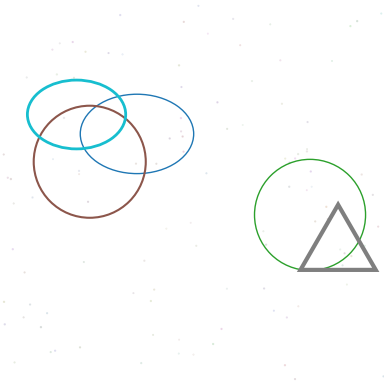[{"shape": "oval", "thickness": 1, "radius": 0.74, "center": [0.356, 0.652]}, {"shape": "circle", "thickness": 1, "radius": 0.72, "center": [0.805, 0.442]}, {"shape": "circle", "thickness": 1.5, "radius": 0.73, "center": [0.233, 0.58]}, {"shape": "triangle", "thickness": 3, "radius": 0.56, "center": [0.878, 0.355]}, {"shape": "oval", "thickness": 2, "radius": 0.64, "center": [0.199, 0.703]}]